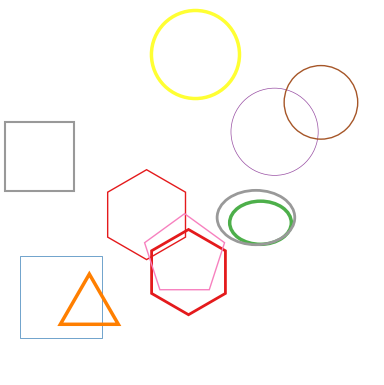[{"shape": "hexagon", "thickness": 1, "radius": 0.58, "center": [0.381, 0.442]}, {"shape": "hexagon", "thickness": 2, "radius": 0.55, "center": [0.49, 0.293]}, {"shape": "square", "thickness": 0.5, "radius": 0.53, "center": [0.159, 0.228]}, {"shape": "oval", "thickness": 2.5, "radius": 0.4, "center": [0.677, 0.421]}, {"shape": "circle", "thickness": 0.5, "radius": 0.57, "center": [0.713, 0.658]}, {"shape": "triangle", "thickness": 2.5, "radius": 0.43, "center": [0.232, 0.201]}, {"shape": "circle", "thickness": 2.5, "radius": 0.57, "center": [0.508, 0.858]}, {"shape": "circle", "thickness": 1, "radius": 0.48, "center": [0.834, 0.734]}, {"shape": "pentagon", "thickness": 1, "radius": 0.55, "center": [0.479, 0.336]}, {"shape": "square", "thickness": 1.5, "radius": 0.45, "center": [0.103, 0.594]}, {"shape": "oval", "thickness": 2, "radius": 0.5, "center": [0.665, 0.435]}]